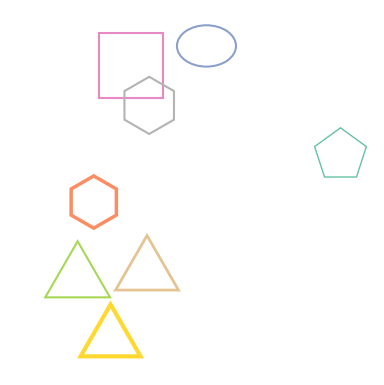[{"shape": "pentagon", "thickness": 1, "radius": 0.35, "center": [0.884, 0.597]}, {"shape": "hexagon", "thickness": 2.5, "radius": 0.34, "center": [0.244, 0.475]}, {"shape": "oval", "thickness": 1.5, "radius": 0.38, "center": [0.536, 0.881]}, {"shape": "square", "thickness": 1.5, "radius": 0.42, "center": [0.341, 0.83]}, {"shape": "triangle", "thickness": 1.5, "radius": 0.49, "center": [0.202, 0.276]}, {"shape": "triangle", "thickness": 3, "radius": 0.45, "center": [0.287, 0.119]}, {"shape": "triangle", "thickness": 2, "radius": 0.47, "center": [0.382, 0.294]}, {"shape": "hexagon", "thickness": 1.5, "radius": 0.37, "center": [0.388, 0.726]}]